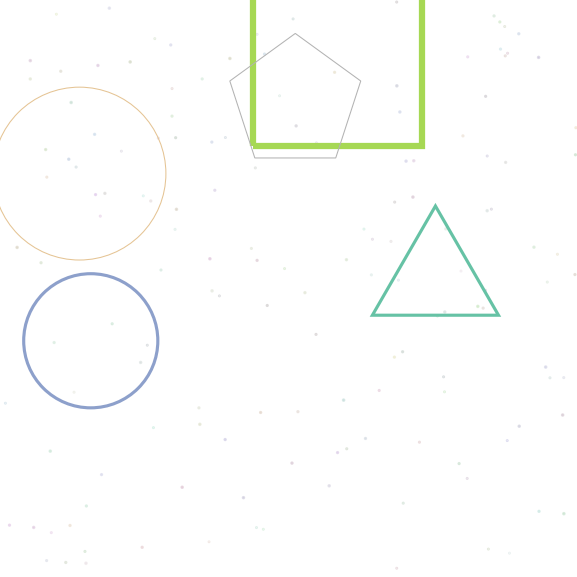[{"shape": "triangle", "thickness": 1.5, "radius": 0.63, "center": [0.754, 0.516]}, {"shape": "circle", "thickness": 1.5, "radius": 0.58, "center": [0.157, 0.409]}, {"shape": "square", "thickness": 3, "radius": 0.73, "center": [0.585, 0.892]}, {"shape": "circle", "thickness": 0.5, "radius": 0.75, "center": [0.138, 0.699]}, {"shape": "pentagon", "thickness": 0.5, "radius": 0.6, "center": [0.511, 0.822]}]